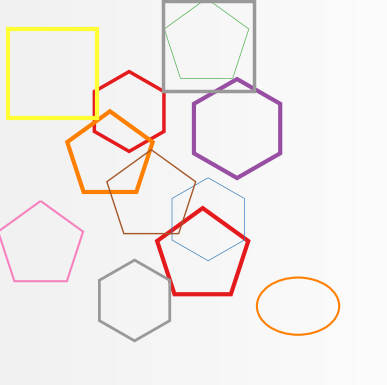[{"shape": "pentagon", "thickness": 3, "radius": 0.62, "center": [0.523, 0.336]}, {"shape": "hexagon", "thickness": 2.5, "radius": 0.52, "center": [0.333, 0.71]}, {"shape": "hexagon", "thickness": 0.5, "radius": 0.54, "center": [0.537, 0.431]}, {"shape": "pentagon", "thickness": 0.5, "radius": 0.57, "center": [0.533, 0.889]}, {"shape": "hexagon", "thickness": 3, "radius": 0.64, "center": [0.612, 0.666]}, {"shape": "pentagon", "thickness": 3, "radius": 0.58, "center": [0.284, 0.595]}, {"shape": "oval", "thickness": 1.5, "radius": 0.53, "center": [0.769, 0.205]}, {"shape": "square", "thickness": 3, "radius": 0.58, "center": [0.135, 0.81]}, {"shape": "pentagon", "thickness": 1, "radius": 0.6, "center": [0.39, 0.491]}, {"shape": "pentagon", "thickness": 1.5, "radius": 0.58, "center": [0.105, 0.363]}, {"shape": "hexagon", "thickness": 2, "radius": 0.52, "center": [0.347, 0.22]}, {"shape": "square", "thickness": 2.5, "radius": 0.59, "center": [0.537, 0.88]}]